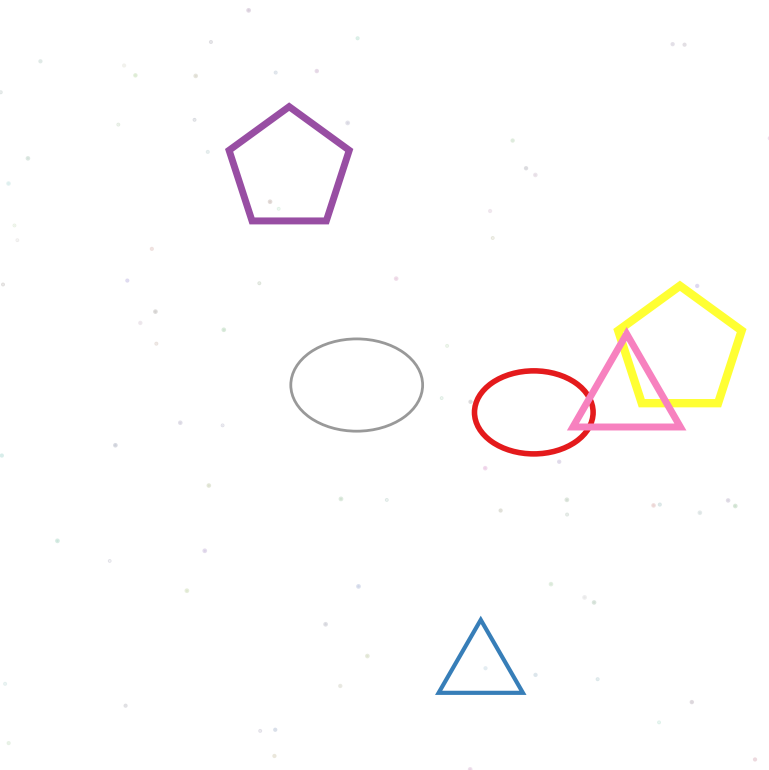[{"shape": "oval", "thickness": 2, "radius": 0.39, "center": [0.693, 0.464]}, {"shape": "triangle", "thickness": 1.5, "radius": 0.32, "center": [0.624, 0.132]}, {"shape": "pentagon", "thickness": 2.5, "radius": 0.41, "center": [0.376, 0.779]}, {"shape": "pentagon", "thickness": 3, "radius": 0.42, "center": [0.883, 0.545]}, {"shape": "triangle", "thickness": 2.5, "radius": 0.4, "center": [0.814, 0.486]}, {"shape": "oval", "thickness": 1, "radius": 0.43, "center": [0.463, 0.5]}]